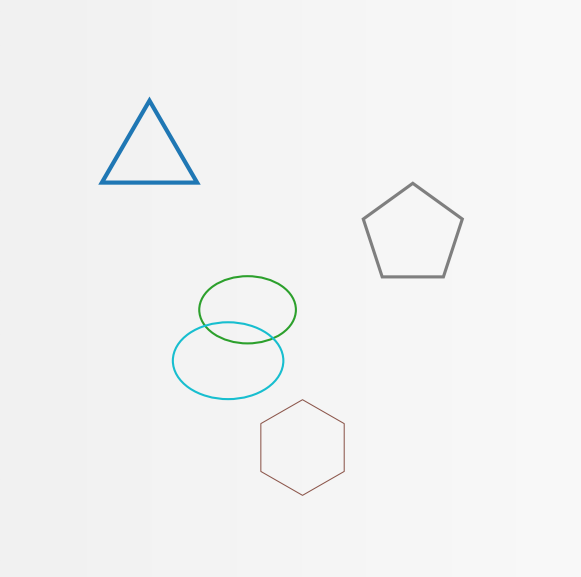[{"shape": "triangle", "thickness": 2, "radius": 0.47, "center": [0.257, 0.73]}, {"shape": "oval", "thickness": 1, "radius": 0.42, "center": [0.426, 0.463]}, {"shape": "hexagon", "thickness": 0.5, "radius": 0.41, "center": [0.52, 0.224]}, {"shape": "pentagon", "thickness": 1.5, "radius": 0.45, "center": [0.71, 0.592]}, {"shape": "oval", "thickness": 1, "radius": 0.48, "center": [0.392, 0.375]}]